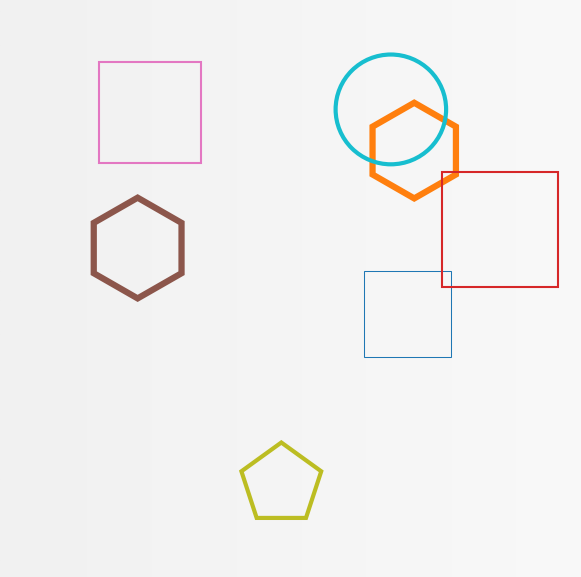[{"shape": "square", "thickness": 0.5, "radius": 0.37, "center": [0.701, 0.455]}, {"shape": "hexagon", "thickness": 3, "radius": 0.41, "center": [0.713, 0.738]}, {"shape": "square", "thickness": 1, "radius": 0.5, "center": [0.861, 0.602]}, {"shape": "hexagon", "thickness": 3, "radius": 0.44, "center": [0.237, 0.57]}, {"shape": "square", "thickness": 1, "radius": 0.44, "center": [0.258, 0.805]}, {"shape": "pentagon", "thickness": 2, "radius": 0.36, "center": [0.484, 0.161]}, {"shape": "circle", "thickness": 2, "radius": 0.48, "center": [0.672, 0.81]}]